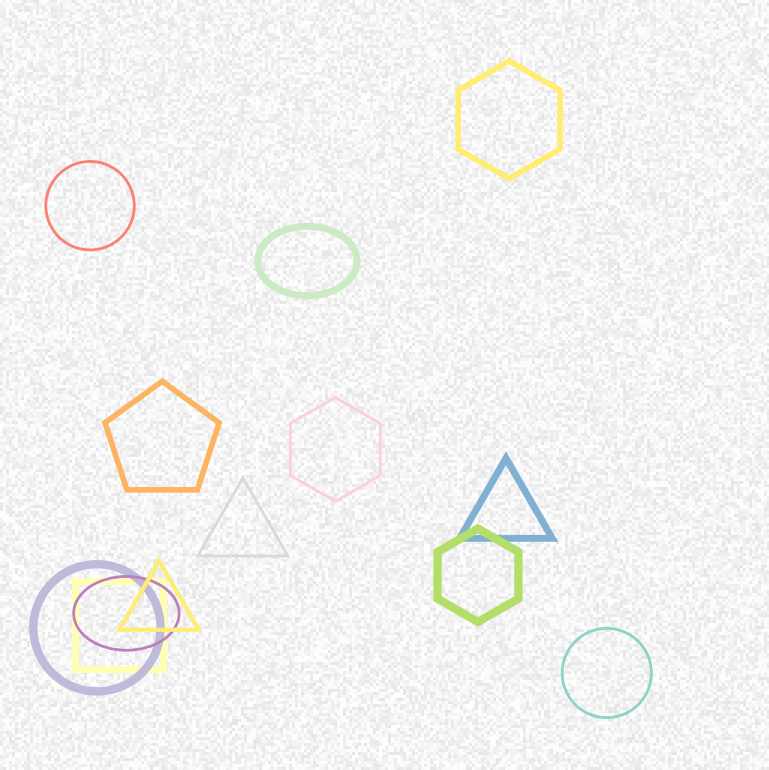[{"shape": "circle", "thickness": 1, "radius": 0.29, "center": [0.788, 0.126]}, {"shape": "square", "thickness": 2.5, "radius": 0.29, "center": [0.154, 0.188]}, {"shape": "circle", "thickness": 3, "radius": 0.41, "center": [0.126, 0.185]}, {"shape": "circle", "thickness": 1, "radius": 0.29, "center": [0.117, 0.733]}, {"shape": "triangle", "thickness": 2.5, "radius": 0.35, "center": [0.657, 0.336]}, {"shape": "pentagon", "thickness": 2, "radius": 0.39, "center": [0.211, 0.427]}, {"shape": "hexagon", "thickness": 3, "radius": 0.3, "center": [0.621, 0.253]}, {"shape": "hexagon", "thickness": 1, "radius": 0.34, "center": [0.435, 0.416]}, {"shape": "triangle", "thickness": 1, "radius": 0.34, "center": [0.315, 0.312]}, {"shape": "oval", "thickness": 1, "radius": 0.34, "center": [0.164, 0.203]}, {"shape": "oval", "thickness": 2.5, "radius": 0.32, "center": [0.399, 0.661]}, {"shape": "triangle", "thickness": 1.5, "radius": 0.3, "center": [0.207, 0.212]}, {"shape": "hexagon", "thickness": 2, "radius": 0.38, "center": [0.661, 0.844]}]